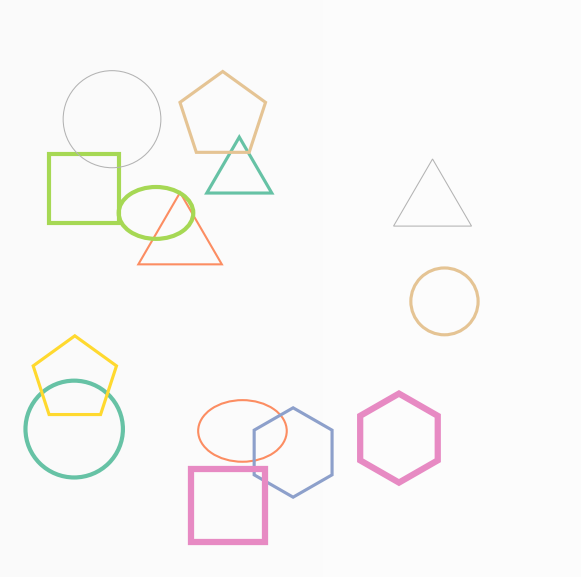[{"shape": "circle", "thickness": 2, "radius": 0.42, "center": [0.128, 0.256]}, {"shape": "triangle", "thickness": 1.5, "radius": 0.32, "center": [0.412, 0.697]}, {"shape": "oval", "thickness": 1, "radius": 0.38, "center": [0.417, 0.253]}, {"shape": "triangle", "thickness": 1, "radius": 0.41, "center": [0.31, 0.583]}, {"shape": "hexagon", "thickness": 1.5, "radius": 0.39, "center": [0.504, 0.216]}, {"shape": "square", "thickness": 3, "radius": 0.31, "center": [0.392, 0.124]}, {"shape": "hexagon", "thickness": 3, "radius": 0.39, "center": [0.686, 0.241]}, {"shape": "square", "thickness": 2, "radius": 0.3, "center": [0.144, 0.673]}, {"shape": "oval", "thickness": 2, "radius": 0.32, "center": [0.268, 0.63]}, {"shape": "pentagon", "thickness": 1.5, "radius": 0.38, "center": [0.129, 0.342]}, {"shape": "pentagon", "thickness": 1.5, "radius": 0.39, "center": [0.383, 0.798]}, {"shape": "circle", "thickness": 1.5, "radius": 0.29, "center": [0.765, 0.477]}, {"shape": "triangle", "thickness": 0.5, "radius": 0.39, "center": [0.744, 0.646]}, {"shape": "circle", "thickness": 0.5, "radius": 0.42, "center": [0.193, 0.793]}]